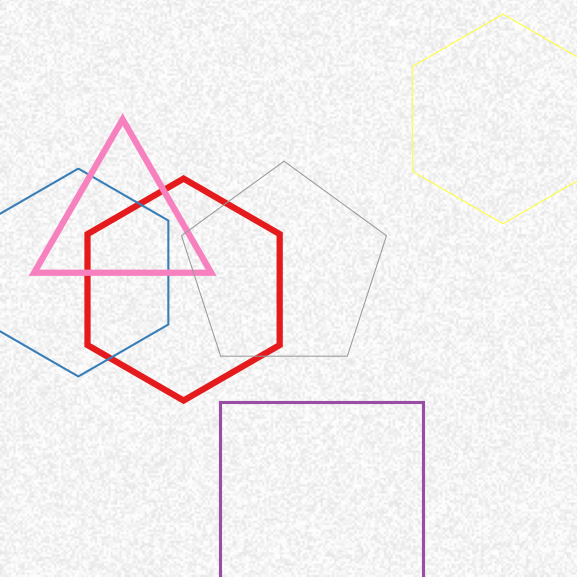[{"shape": "hexagon", "thickness": 3, "radius": 0.96, "center": [0.318, 0.498]}, {"shape": "hexagon", "thickness": 1, "radius": 0.9, "center": [0.136, 0.527]}, {"shape": "square", "thickness": 1.5, "radius": 0.88, "center": [0.557, 0.127]}, {"shape": "hexagon", "thickness": 0.5, "radius": 0.91, "center": [0.871, 0.793]}, {"shape": "triangle", "thickness": 3, "radius": 0.89, "center": [0.212, 0.615]}, {"shape": "pentagon", "thickness": 0.5, "radius": 0.93, "center": [0.492, 0.533]}]